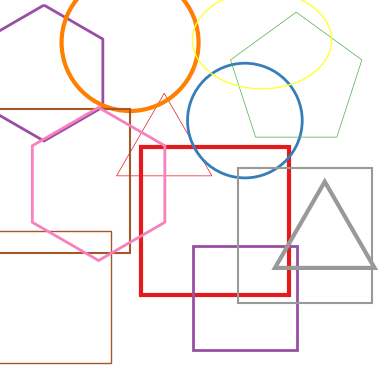[{"shape": "triangle", "thickness": 0.5, "radius": 0.71, "center": [0.427, 0.615]}, {"shape": "square", "thickness": 3, "radius": 0.96, "center": [0.558, 0.427]}, {"shape": "circle", "thickness": 2, "radius": 0.74, "center": [0.636, 0.687]}, {"shape": "pentagon", "thickness": 0.5, "radius": 0.9, "center": [0.769, 0.789]}, {"shape": "hexagon", "thickness": 2, "radius": 0.88, "center": [0.114, 0.81]}, {"shape": "square", "thickness": 2, "radius": 0.68, "center": [0.636, 0.227]}, {"shape": "circle", "thickness": 3, "radius": 0.89, "center": [0.338, 0.89]}, {"shape": "oval", "thickness": 1, "radius": 0.9, "center": [0.681, 0.896]}, {"shape": "square", "thickness": 1, "radius": 0.86, "center": [0.116, 0.229]}, {"shape": "square", "thickness": 1.5, "radius": 0.93, "center": [0.152, 0.53]}, {"shape": "hexagon", "thickness": 2, "radius": 0.99, "center": [0.256, 0.522]}, {"shape": "triangle", "thickness": 3, "radius": 0.75, "center": [0.844, 0.379]}, {"shape": "square", "thickness": 1.5, "radius": 0.87, "center": [0.792, 0.388]}]